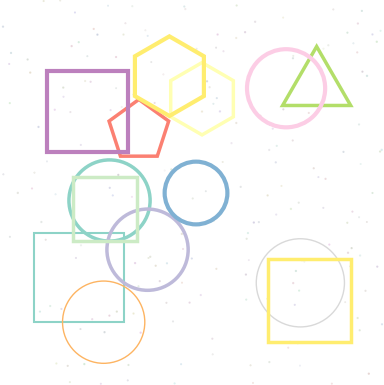[{"shape": "circle", "thickness": 2.5, "radius": 0.53, "center": [0.284, 0.479]}, {"shape": "square", "thickness": 1.5, "radius": 0.58, "center": [0.205, 0.28]}, {"shape": "hexagon", "thickness": 2.5, "radius": 0.47, "center": [0.525, 0.744]}, {"shape": "circle", "thickness": 2.5, "radius": 0.53, "center": [0.383, 0.351]}, {"shape": "pentagon", "thickness": 2.5, "radius": 0.41, "center": [0.361, 0.66]}, {"shape": "circle", "thickness": 3, "radius": 0.41, "center": [0.509, 0.499]}, {"shape": "circle", "thickness": 1, "radius": 0.53, "center": [0.269, 0.163]}, {"shape": "triangle", "thickness": 2.5, "radius": 0.51, "center": [0.822, 0.777]}, {"shape": "circle", "thickness": 3, "radius": 0.51, "center": [0.743, 0.771]}, {"shape": "circle", "thickness": 1, "radius": 0.57, "center": [0.78, 0.265]}, {"shape": "square", "thickness": 3, "radius": 0.53, "center": [0.228, 0.711]}, {"shape": "square", "thickness": 2.5, "radius": 0.41, "center": [0.273, 0.456]}, {"shape": "hexagon", "thickness": 3, "radius": 0.52, "center": [0.44, 0.802]}, {"shape": "square", "thickness": 2.5, "radius": 0.54, "center": [0.803, 0.22]}]